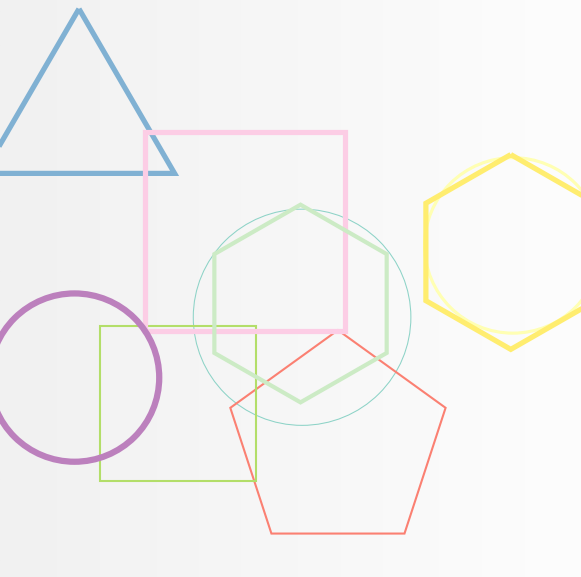[{"shape": "circle", "thickness": 0.5, "radius": 0.94, "center": [0.52, 0.45]}, {"shape": "circle", "thickness": 1.5, "radius": 0.76, "center": [0.882, 0.574]}, {"shape": "pentagon", "thickness": 1, "radius": 0.97, "center": [0.581, 0.233]}, {"shape": "triangle", "thickness": 2.5, "radius": 0.95, "center": [0.136, 0.794]}, {"shape": "square", "thickness": 1, "radius": 0.67, "center": [0.307, 0.301]}, {"shape": "square", "thickness": 2.5, "radius": 0.86, "center": [0.422, 0.598]}, {"shape": "circle", "thickness": 3, "radius": 0.73, "center": [0.128, 0.345]}, {"shape": "hexagon", "thickness": 2, "radius": 0.86, "center": [0.517, 0.474]}, {"shape": "hexagon", "thickness": 2.5, "radius": 0.84, "center": [0.879, 0.563]}]